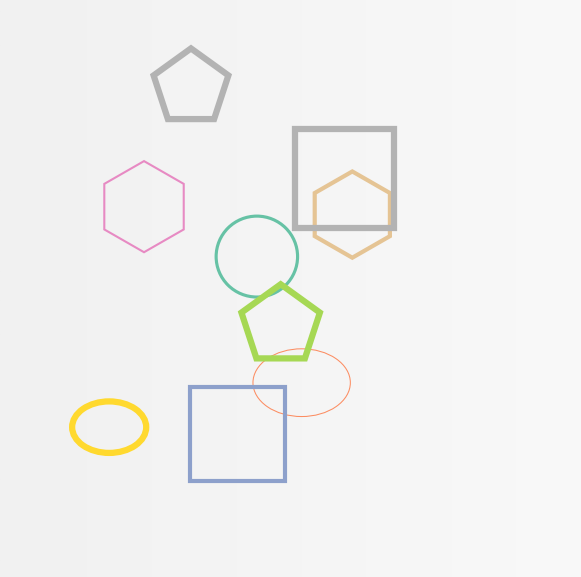[{"shape": "circle", "thickness": 1.5, "radius": 0.35, "center": [0.442, 0.555]}, {"shape": "oval", "thickness": 0.5, "radius": 0.42, "center": [0.519, 0.336]}, {"shape": "square", "thickness": 2, "radius": 0.41, "center": [0.408, 0.247]}, {"shape": "hexagon", "thickness": 1, "radius": 0.39, "center": [0.248, 0.641]}, {"shape": "pentagon", "thickness": 3, "radius": 0.35, "center": [0.483, 0.436]}, {"shape": "oval", "thickness": 3, "radius": 0.32, "center": [0.188, 0.259]}, {"shape": "hexagon", "thickness": 2, "radius": 0.37, "center": [0.606, 0.628]}, {"shape": "pentagon", "thickness": 3, "radius": 0.34, "center": [0.329, 0.848]}, {"shape": "square", "thickness": 3, "radius": 0.43, "center": [0.593, 0.69]}]